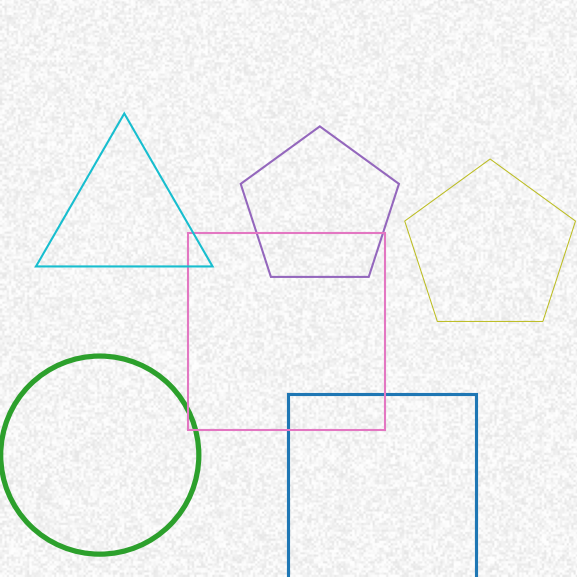[{"shape": "square", "thickness": 1.5, "radius": 0.82, "center": [0.661, 0.153]}, {"shape": "circle", "thickness": 2.5, "radius": 0.86, "center": [0.173, 0.211]}, {"shape": "pentagon", "thickness": 1, "radius": 0.72, "center": [0.554, 0.636]}, {"shape": "square", "thickness": 1, "radius": 0.85, "center": [0.496, 0.425]}, {"shape": "pentagon", "thickness": 0.5, "radius": 0.78, "center": [0.849, 0.568]}, {"shape": "triangle", "thickness": 1, "radius": 0.88, "center": [0.215, 0.626]}]